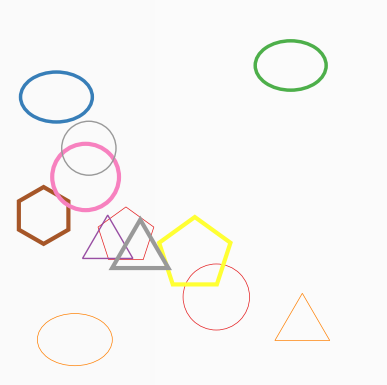[{"shape": "circle", "thickness": 0.5, "radius": 0.43, "center": [0.558, 0.229]}, {"shape": "pentagon", "thickness": 0.5, "radius": 0.38, "center": [0.325, 0.387]}, {"shape": "oval", "thickness": 2.5, "radius": 0.46, "center": [0.146, 0.748]}, {"shape": "oval", "thickness": 2.5, "radius": 0.46, "center": [0.75, 0.83]}, {"shape": "triangle", "thickness": 1, "radius": 0.38, "center": [0.278, 0.366]}, {"shape": "oval", "thickness": 0.5, "radius": 0.48, "center": [0.193, 0.118]}, {"shape": "triangle", "thickness": 0.5, "radius": 0.41, "center": [0.78, 0.156]}, {"shape": "pentagon", "thickness": 3, "radius": 0.48, "center": [0.503, 0.34]}, {"shape": "hexagon", "thickness": 3, "radius": 0.37, "center": [0.113, 0.44]}, {"shape": "circle", "thickness": 3, "radius": 0.43, "center": [0.221, 0.54]}, {"shape": "triangle", "thickness": 3, "radius": 0.42, "center": [0.362, 0.346]}, {"shape": "circle", "thickness": 1, "radius": 0.35, "center": [0.229, 0.615]}]